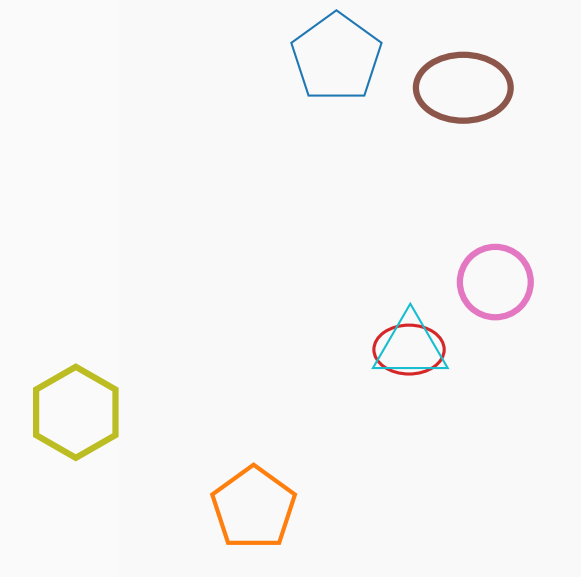[{"shape": "pentagon", "thickness": 1, "radius": 0.41, "center": [0.579, 0.9]}, {"shape": "pentagon", "thickness": 2, "radius": 0.37, "center": [0.436, 0.12]}, {"shape": "oval", "thickness": 1.5, "radius": 0.3, "center": [0.704, 0.394]}, {"shape": "oval", "thickness": 3, "radius": 0.41, "center": [0.797, 0.847]}, {"shape": "circle", "thickness": 3, "radius": 0.3, "center": [0.852, 0.511]}, {"shape": "hexagon", "thickness": 3, "radius": 0.39, "center": [0.13, 0.285]}, {"shape": "triangle", "thickness": 1, "radius": 0.37, "center": [0.706, 0.399]}]